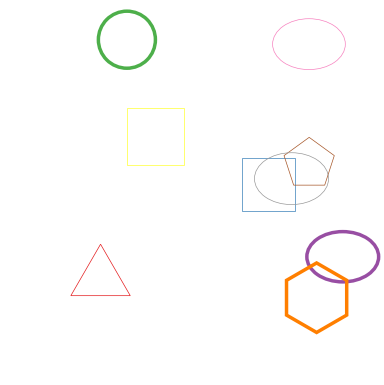[{"shape": "triangle", "thickness": 0.5, "radius": 0.45, "center": [0.261, 0.277]}, {"shape": "square", "thickness": 0.5, "radius": 0.35, "center": [0.697, 0.521]}, {"shape": "circle", "thickness": 2.5, "radius": 0.37, "center": [0.33, 0.897]}, {"shape": "oval", "thickness": 2.5, "radius": 0.47, "center": [0.89, 0.333]}, {"shape": "hexagon", "thickness": 2.5, "radius": 0.45, "center": [0.822, 0.227]}, {"shape": "square", "thickness": 0.5, "radius": 0.37, "center": [0.403, 0.645]}, {"shape": "pentagon", "thickness": 0.5, "radius": 0.34, "center": [0.803, 0.575]}, {"shape": "oval", "thickness": 0.5, "radius": 0.47, "center": [0.803, 0.885]}, {"shape": "oval", "thickness": 0.5, "radius": 0.48, "center": [0.757, 0.536]}]